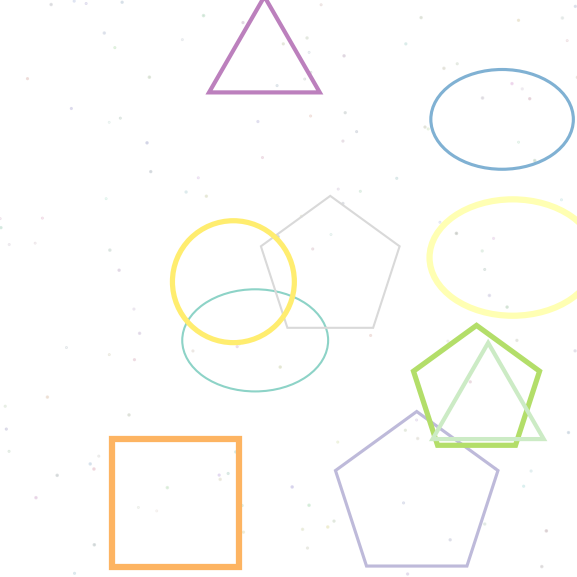[{"shape": "oval", "thickness": 1, "radius": 0.63, "center": [0.442, 0.41]}, {"shape": "oval", "thickness": 3, "radius": 0.72, "center": [0.888, 0.553]}, {"shape": "pentagon", "thickness": 1.5, "radius": 0.74, "center": [0.722, 0.139]}, {"shape": "oval", "thickness": 1.5, "radius": 0.62, "center": [0.869, 0.792]}, {"shape": "square", "thickness": 3, "radius": 0.55, "center": [0.304, 0.128]}, {"shape": "pentagon", "thickness": 2.5, "radius": 0.57, "center": [0.825, 0.321]}, {"shape": "pentagon", "thickness": 1, "radius": 0.63, "center": [0.572, 0.534]}, {"shape": "triangle", "thickness": 2, "radius": 0.55, "center": [0.458, 0.894]}, {"shape": "triangle", "thickness": 2, "radius": 0.56, "center": [0.845, 0.294]}, {"shape": "circle", "thickness": 2.5, "radius": 0.53, "center": [0.404, 0.511]}]